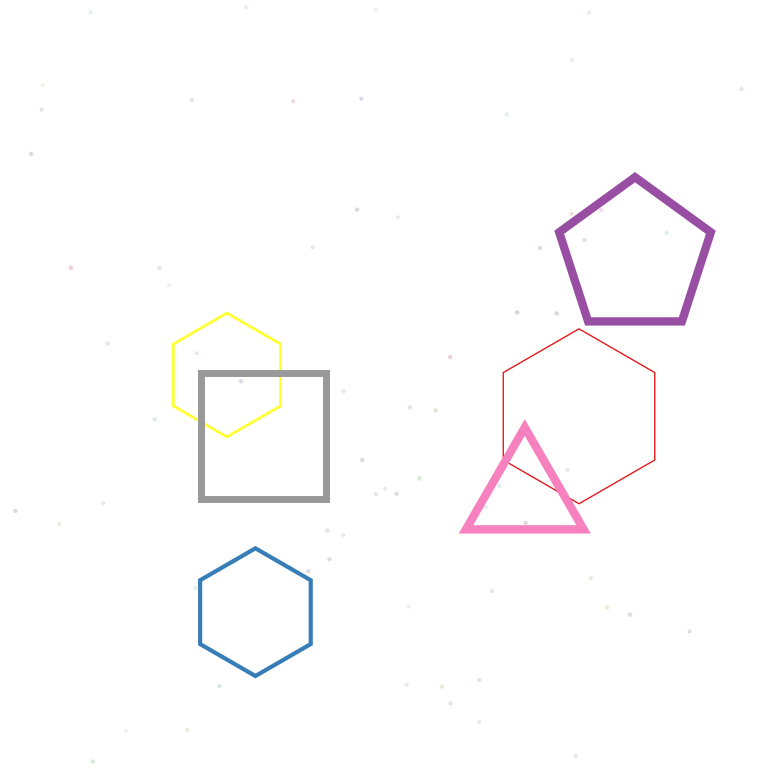[{"shape": "hexagon", "thickness": 0.5, "radius": 0.57, "center": [0.752, 0.459]}, {"shape": "hexagon", "thickness": 1.5, "radius": 0.41, "center": [0.332, 0.205]}, {"shape": "pentagon", "thickness": 3, "radius": 0.52, "center": [0.825, 0.666]}, {"shape": "hexagon", "thickness": 1, "radius": 0.4, "center": [0.295, 0.513]}, {"shape": "triangle", "thickness": 3, "radius": 0.44, "center": [0.682, 0.357]}, {"shape": "square", "thickness": 2.5, "radius": 0.41, "center": [0.342, 0.434]}]